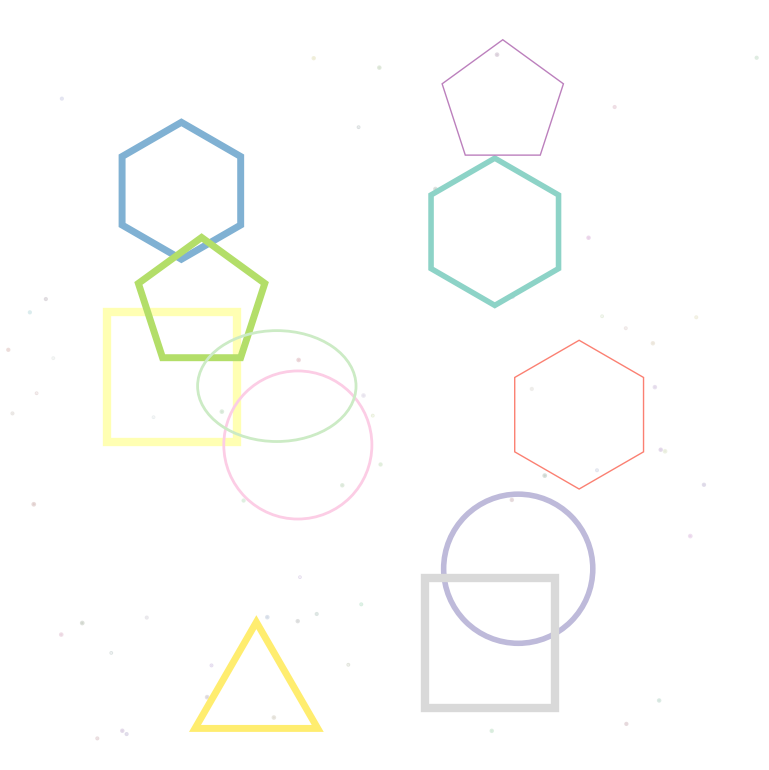[{"shape": "hexagon", "thickness": 2, "radius": 0.48, "center": [0.643, 0.699]}, {"shape": "square", "thickness": 3, "radius": 0.42, "center": [0.223, 0.511]}, {"shape": "circle", "thickness": 2, "radius": 0.48, "center": [0.673, 0.261]}, {"shape": "hexagon", "thickness": 0.5, "radius": 0.48, "center": [0.752, 0.461]}, {"shape": "hexagon", "thickness": 2.5, "radius": 0.44, "center": [0.236, 0.752]}, {"shape": "pentagon", "thickness": 2.5, "radius": 0.43, "center": [0.262, 0.605]}, {"shape": "circle", "thickness": 1, "radius": 0.48, "center": [0.387, 0.422]}, {"shape": "square", "thickness": 3, "radius": 0.42, "center": [0.636, 0.165]}, {"shape": "pentagon", "thickness": 0.5, "radius": 0.41, "center": [0.653, 0.866]}, {"shape": "oval", "thickness": 1, "radius": 0.51, "center": [0.359, 0.499]}, {"shape": "triangle", "thickness": 2.5, "radius": 0.46, "center": [0.333, 0.1]}]